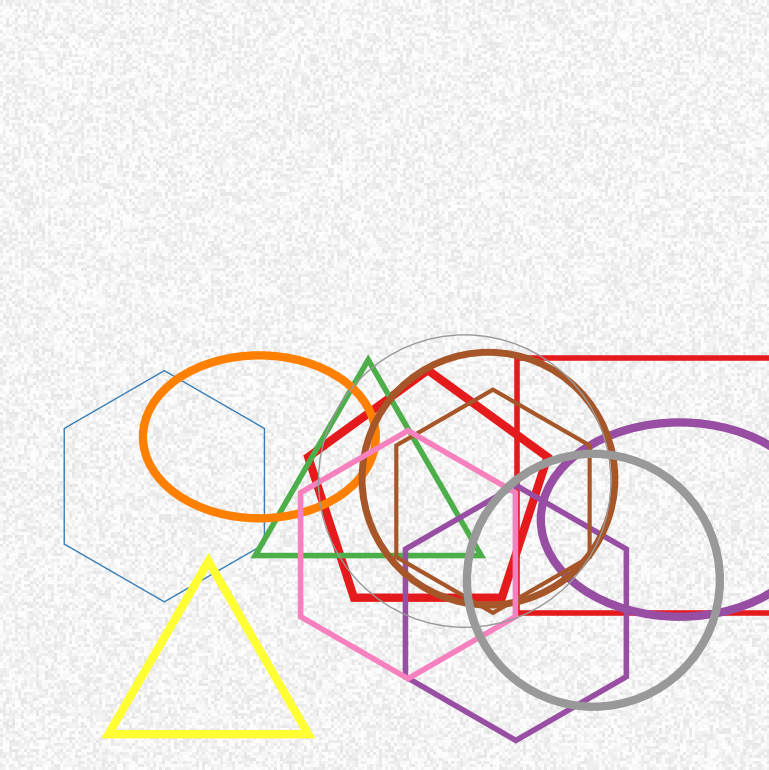[{"shape": "pentagon", "thickness": 3, "radius": 0.82, "center": [0.556, 0.356]}, {"shape": "square", "thickness": 2, "radius": 0.83, "center": [0.836, 0.369]}, {"shape": "hexagon", "thickness": 0.5, "radius": 0.75, "center": [0.213, 0.368]}, {"shape": "triangle", "thickness": 2, "radius": 0.85, "center": [0.478, 0.363]}, {"shape": "hexagon", "thickness": 2, "radius": 0.83, "center": [0.67, 0.204]}, {"shape": "oval", "thickness": 3, "radius": 0.9, "center": [0.883, 0.325]}, {"shape": "oval", "thickness": 3, "radius": 0.76, "center": [0.337, 0.433]}, {"shape": "triangle", "thickness": 3, "radius": 0.75, "center": [0.271, 0.121]}, {"shape": "circle", "thickness": 2.5, "radius": 0.82, "center": [0.634, 0.378]}, {"shape": "hexagon", "thickness": 1.5, "radius": 0.72, "center": [0.64, 0.349]}, {"shape": "hexagon", "thickness": 2, "radius": 0.81, "center": [0.53, 0.28]}, {"shape": "circle", "thickness": 3, "radius": 0.82, "center": [0.771, 0.246]}, {"shape": "circle", "thickness": 0.5, "radius": 0.95, "center": [0.603, 0.375]}]